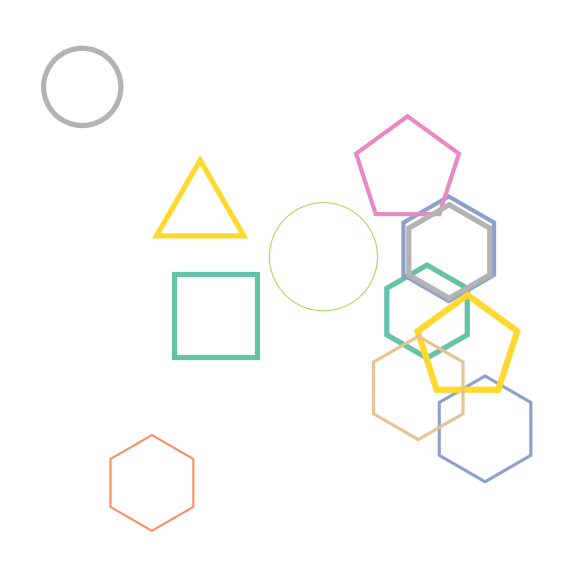[{"shape": "square", "thickness": 2.5, "radius": 0.36, "center": [0.373, 0.453]}, {"shape": "hexagon", "thickness": 2.5, "radius": 0.4, "center": [0.739, 0.46]}, {"shape": "hexagon", "thickness": 1, "radius": 0.41, "center": [0.263, 0.163]}, {"shape": "hexagon", "thickness": 2, "radius": 0.45, "center": [0.777, 0.568]}, {"shape": "hexagon", "thickness": 1.5, "radius": 0.46, "center": [0.84, 0.256]}, {"shape": "pentagon", "thickness": 2, "radius": 0.47, "center": [0.706, 0.704]}, {"shape": "circle", "thickness": 0.5, "radius": 0.47, "center": [0.56, 0.555]}, {"shape": "triangle", "thickness": 2.5, "radius": 0.44, "center": [0.347, 0.634]}, {"shape": "pentagon", "thickness": 3, "radius": 0.45, "center": [0.809, 0.398]}, {"shape": "hexagon", "thickness": 1.5, "radius": 0.45, "center": [0.724, 0.327]}, {"shape": "circle", "thickness": 2.5, "radius": 0.33, "center": [0.142, 0.849]}, {"shape": "hexagon", "thickness": 2.5, "radius": 0.4, "center": [0.778, 0.564]}]